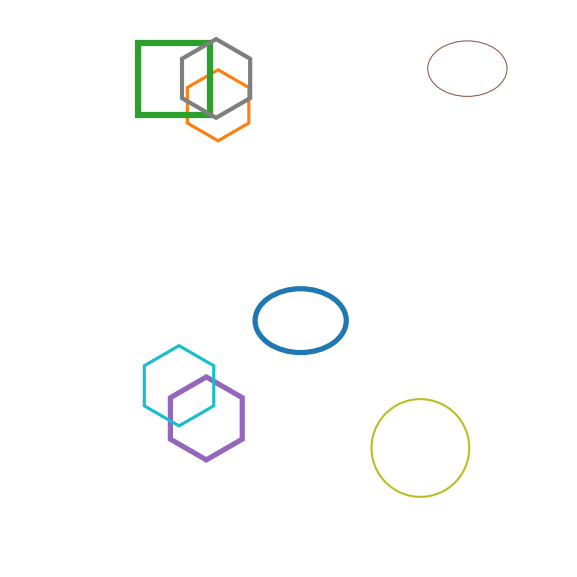[{"shape": "oval", "thickness": 2.5, "radius": 0.39, "center": [0.521, 0.444]}, {"shape": "hexagon", "thickness": 1.5, "radius": 0.31, "center": [0.378, 0.817]}, {"shape": "square", "thickness": 3, "radius": 0.31, "center": [0.301, 0.862]}, {"shape": "hexagon", "thickness": 2.5, "radius": 0.36, "center": [0.357, 0.275]}, {"shape": "oval", "thickness": 0.5, "radius": 0.34, "center": [0.809, 0.88]}, {"shape": "hexagon", "thickness": 2, "radius": 0.34, "center": [0.374, 0.863]}, {"shape": "circle", "thickness": 1, "radius": 0.42, "center": [0.728, 0.223]}, {"shape": "hexagon", "thickness": 1.5, "radius": 0.35, "center": [0.31, 0.331]}]